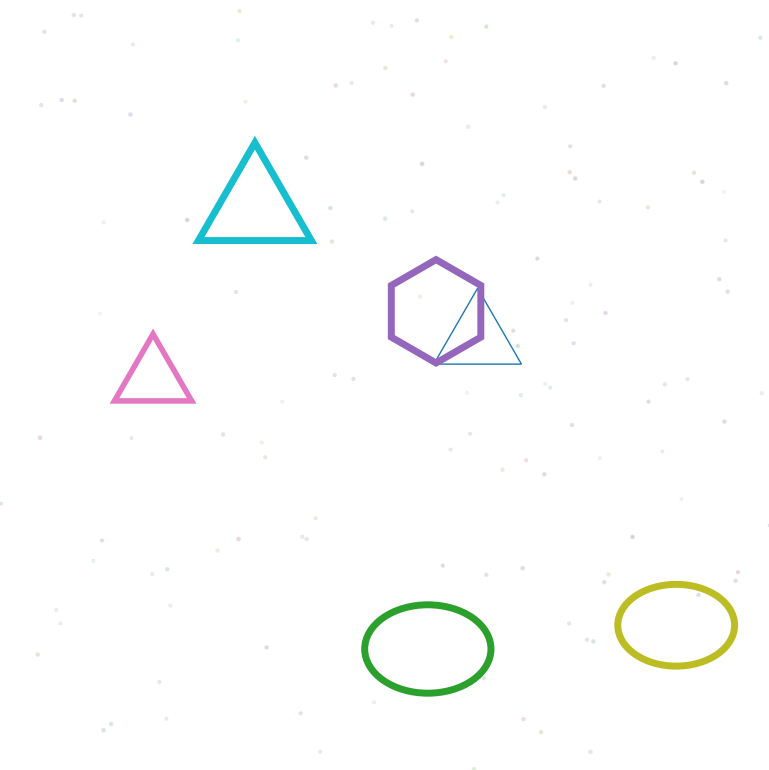[{"shape": "triangle", "thickness": 0.5, "radius": 0.33, "center": [0.62, 0.56]}, {"shape": "oval", "thickness": 2.5, "radius": 0.41, "center": [0.556, 0.157]}, {"shape": "hexagon", "thickness": 2.5, "radius": 0.34, "center": [0.566, 0.596]}, {"shape": "triangle", "thickness": 2, "radius": 0.29, "center": [0.199, 0.508]}, {"shape": "oval", "thickness": 2.5, "radius": 0.38, "center": [0.878, 0.188]}, {"shape": "triangle", "thickness": 2.5, "radius": 0.42, "center": [0.331, 0.73]}]